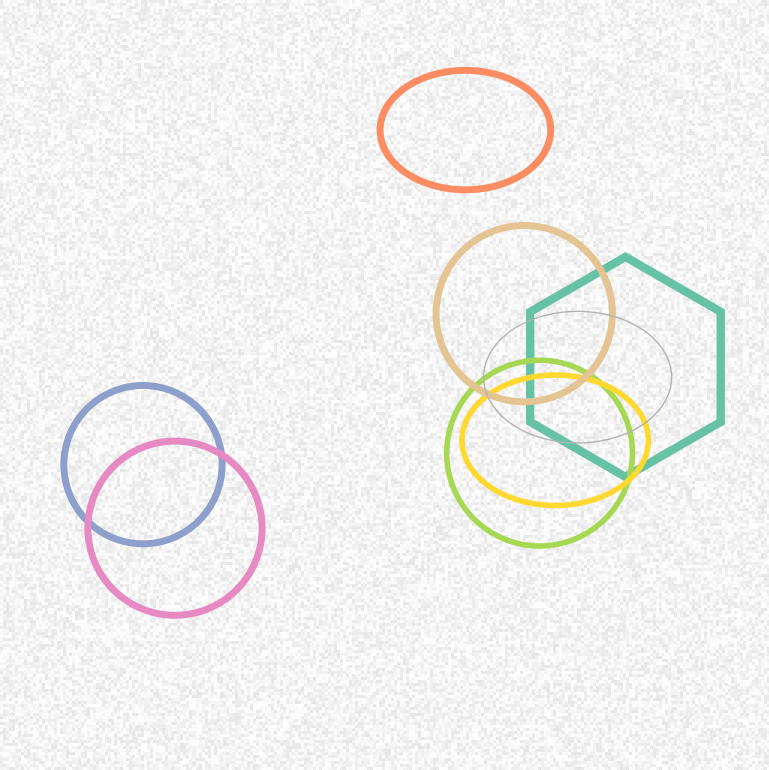[{"shape": "hexagon", "thickness": 3, "radius": 0.71, "center": [0.812, 0.524]}, {"shape": "oval", "thickness": 2.5, "radius": 0.55, "center": [0.604, 0.831]}, {"shape": "circle", "thickness": 2.5, "radius": 0.51, "center": [0.186, 0.397]}, {"shape": "circle", "thickness": 2.5, "radius": 0.57, "center": [0.227, 0.314]}, {"shape": "circle", "thickness": 2, "radius": 0.6, "center": [0.701, 0.412]}, {"shape": "oval", "thickness": 2, "radius": 0.61, "center": [0.721, 0.428]}, {"shape": "circle", "thickness": 2.5, "radius": 0.57, "center": [0.681, 0.593]}, {"shape": "oval", "thickness": 0.5, "radius": 0.61, "center": [0.75, 0.51]}]